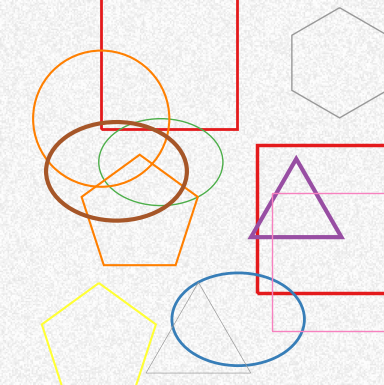[{"shape": "square", "thickness": 2, "radius": 0.88, "center": [0.439, 0.84]}, {"shape": "square", "thickness": 2.5, "radius": 0.97, "center": [0.861, 0.431]}, {"shape": "oval", "thickness": 2, "radius": 0.86, "center": [0.619, 0.171]}, {"shape": "oval", "thickness": 1, "radius": 0.81, "center": [0.418, 0.579]}, {"shape": "triangle", "thickness": 3, "radius": 0.68, "center": [0.769, 0.452]}, {"shape": "pentagon", "thickness": 1.5, "radius": 0.79, "center": [0.363, 0.44]}, {"shape": "circle", "thickness": 1.5, "radius": 0.88, "center": [0.263, 0.692]}, {"shape": "pentagon", "thickness": 1.5, "radius": 0.78, "center": [0.257, 0.109]}, {"shape": "oval", "thickness": 3, "radius": 0.91, "center": [0.303, 0.555]}, {"shape": "square", "thickness": 1, "radius": 0.9, "center": [0.885, 0.318]}, {"shape": "hexagon", "thickness": 1, "radius": 0.72, "center": [0.882, 0.837]}, {"shape": "triangle", "thickness": 0.5, "radius": 0.79, "center": [0.515, 0.11]}]